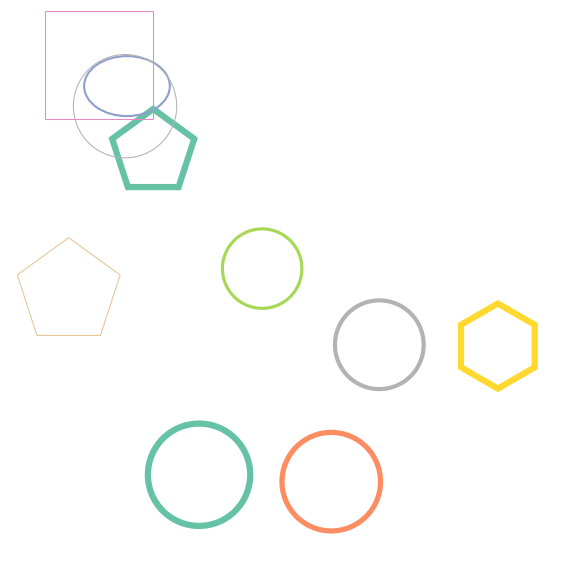[{"shape": "pentagon", "thickness": 3, "radius": 0.37, "center": [0.265, 0.736]}, {"shape": "circle", "thickness": 3, "radius": 0.44, "center": [0.345, 0.177]}, {"shape": "circle", "thickness": 2.5, "radius": 0.43, "center": [0.574, 0.165]}, {"shape": "oval", "thickness": 1, "radius": 0.37, "center": [0.22, 0.85]}, {"shape": "square", "thickness": 0.5, "radius": 0.47, "center": [0.172, 0.887]}, {"shape": "circle", "thickness": 1.5, "radius": 0.34, "center": [0.454, 0.534]}, {"shape": "hexagon", "thickness": 3, "radius": 0.37, "center": [0.862, 0.4]}, {"shape": "pentagon", "thickness": 0.5, "radius": 0.47, "center": [0.119, 0.494]}, {"shape": "circle", "thickness": 2, "radius": 0.38, "center": [0.657, 0.402]}, {"shape": "circle", "thickness": 0.5, "radius": 0.45, "center": [0.217, 0.815]}]